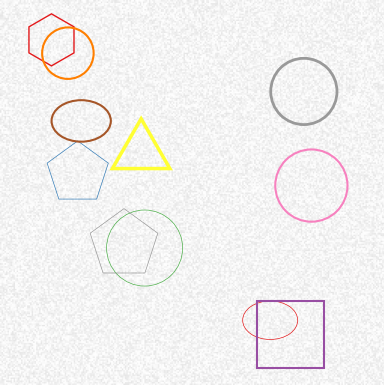[{"shape": "hexagon", "thickness": 1, "radius": 0.34, "center": [0.134, 0.896]}, {"shape": "oval", "thickness": 0.5, "radius": 0.36, "center": [0.702, 0.168]}, {"shape": "pentagon", "thickness": 0.5, "radius": 0.42, "center": [0.202, 0.55]}, {"shape": "circle", "thickness": 0.5, "radius": 0.49, "center": [0.376, 0.356]}, {"shape": "square", "thickness": 1.5, "radius": 0.43, "center": [0.754, 0.131]}, {"shape": "circle", "thickness": 1.5, "radius": 0.33, "center": [0.176, 0.862]}, {"shape": "triangle", "thickness": 2.5, "radius": 0.43, "center": [0.367, 0.605]}, {"shape": "oval", "thickness": 1.5, "radius": 0.38, "center": [0.211, 0.686]}, {"shape": "circle", "thickness": 1.5, "radius": 0.47, "center": [0.809, 0.518]}, {"shape": "circle", "thickness": 2, "radius": 0.43, "center": [0.789, 0.762]}, {"shape": "pentagon", "thickness": 0.5, "radius": 0.46, "center": [0.322, 0.366]}]